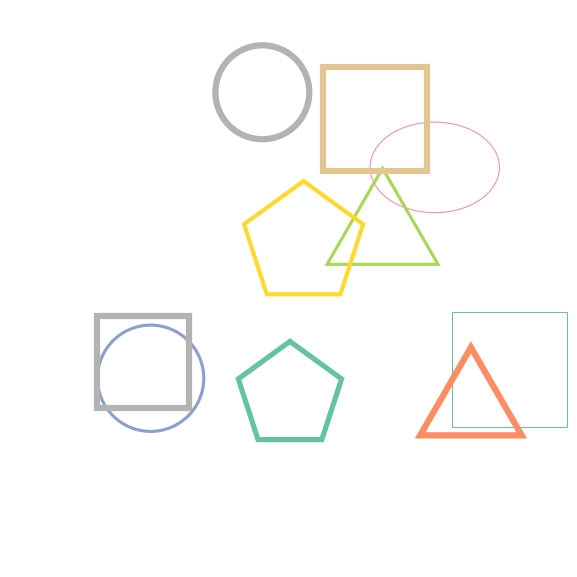[{"shape": "pentagon", "thickness": 2.5, "radius": 0.47, "center": [0.502, 0.314]}, {"shape": "square", "thickness": 0.5, "radius": 0.5, "center": [0.882, 0.36]}, {"shape": "triangle", "thickness": 3, "radius": 0.51, "center": [0.815, 0.296]}, {"shape": "circle", "thickness": 1.5, "radius": 0.46, "center": [0.261, 0.344]}, {"shape": "oval", "thickness": 0.5, "radius": 0.56, "center": [0.753, 0.709]}, {"shape": "triangle", "thickness": 1.5, "radius": 0.55, "center": [0.662, 0.597]}, {"shape": "pentagon", "thickness": 2, "radius": 0.54, "center": [0.526, 0.577]}, {"shape": "square", "thickness": 3, "radius": 0.45, "center": [0.65, 0.792]}, {"shape": "square", "thickness": 3, "radius": 0.4, "center": [0.248, 0.372]}, {"shape": "circle", "thickness": 3, "radius": 0.41, "center": [0.454, 0.839]}]